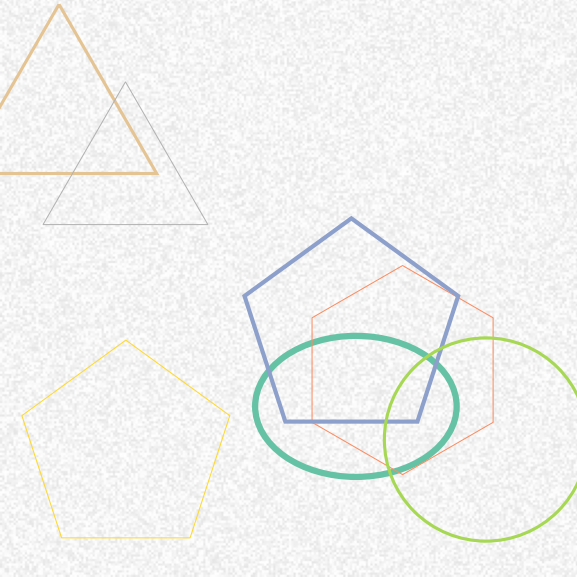[{"shape": "oval", "thickness": 3, "radius": 0.87, "center": [0.616, 0.295]}, {"shape": "hexagon", "thickness": 0.5, "radius": 0.91, "center": [0.697, 0.358]}, {"shape": "pentagon", "thickness": 2, "radius": 0.97, "center": [0.608, 0.426]}, {"shape": "circle", "thickness": 1.5, "radius": 0.88, "center": [0.841, 0.238]}, {"shape": "pentagon", "thickness": 0.5, "radius": 0.95, "center": [0.218, 0.221]}, {"shape": "triangle", "thickness": 1.5, "radius": 0.98, "center": [0.102, 0.796]}, {"shape": "triangle", "thickness": 0.5, "radius": 0.82, "center": [0.217, 0.693]}]